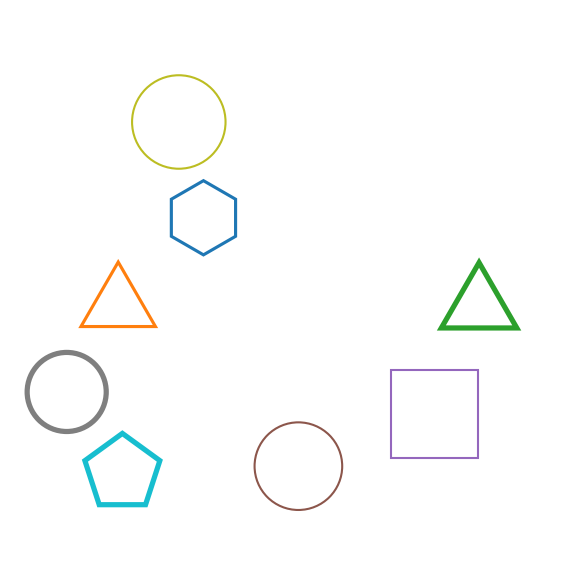[{"shape": "hexagon", "thickness": 1.5, "radius": 0.32, "center": [0.352, 0.622]}, {"shape": "triangle", "thickness": 1.5, "radius": 0.37, "center": [0.205, 0.471]}, {"shape": "triangle", "thickness": 2.5, "radius": 0.38, "center": [0.83, 0.469]}, {"shape": "square", "thickness": 1, "radius": 0.38, "center": [0.753, 0.282]}, {"shape": "circle", "thickness": 1, "radius": 0.38, "center": [0.517, 0.192]}, {"shape": "circle", "thickness": 2.5, "radius": 0.34, "center": [0.115, 0.32]}, {"shape": "circle", "thickness": 1, "radius": 0.4, "center": [0.31, 0.788]}, {"shape": "pentagon", "thickness": 2.5, "radius": 0.34, "center": [0.212, 0.18]}]